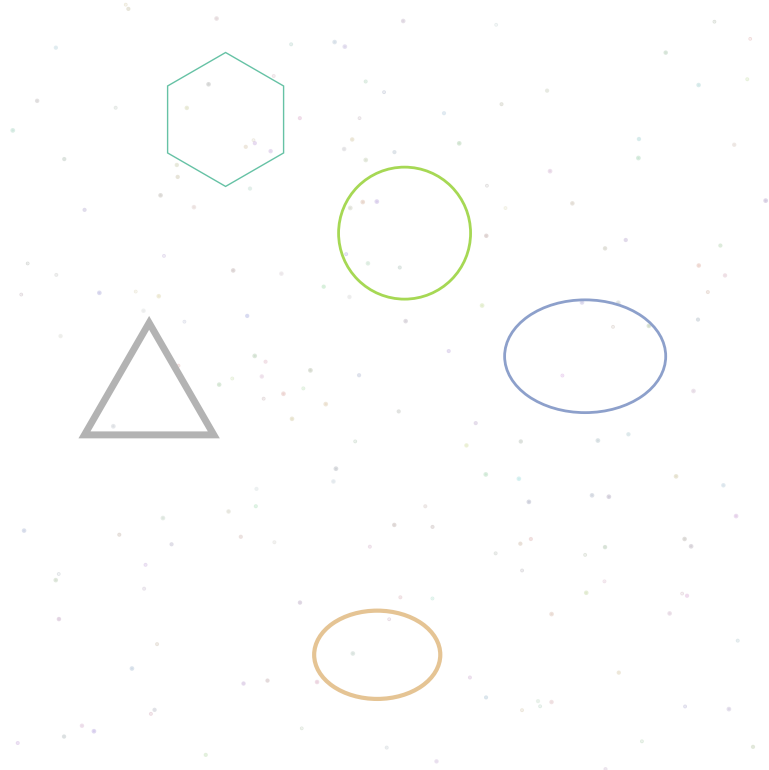[{"shape": "hexagon", "thickness": 0.5, "radius": 0.43, "center": [0.293, 0.845]}, {"shape": "oval", "thickness": 1, "radius": 0.52, "center": [0.76, 0.537]}, {"shape": "circle", "thickness": 1, "radius": 0.43, "center": [0.525, 0.697]}, {"shape": "oval", "thickness": 1.5, "radius": 0.41, "center": [0.49, 0.15]}, {"shape": "triangle", "thickness": 2.5, "radius": 0.48, "center": [0.194, 0.484]}]